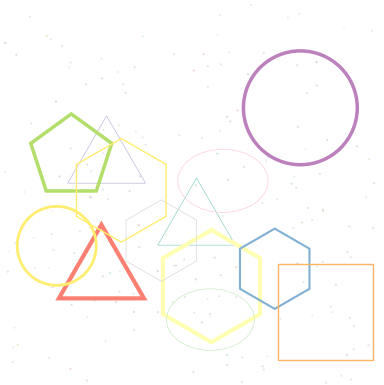[{"shape": "triangle", "thickness": 0.5, "radius": 0.58, "center": [0.51, 0.421]}, {"shape": "hexagon", "thickness": 3, "radius": 0.73, "center": [0.549, 0.257]}, {"shape": "triangle", "thickness": 0.5, "radius": 0.58, "center": [0.277, 0.582]}, {"shape": "triangle", "thickness": 3, "radius": 0.64, "center": [0.263, 0.289]}, {"shape": "hexagon", "thickness": 1.5, "radius": 0.52, "center": [0.714, 0.302]}, {"shape": "square", "thickness": 1, "radius": 0.62, "center": [0.845, 0.19]}, {"shape": "pentagon", "thickness": 2.5, "radius": 0.55, "center": [0.185, 0.593]}, {"shape": "oval", "thickness": 0.5, "radius": 0.59, "center": [0.579, 0.53]}, {"shape": "hexagon", "thickness": 0.5, "radius": 0.53, "center": [0.419, 0.375]}, {"shape": "circle", "thickness": 2.5, "radius": 0.74, "center": [0.78, 0.72]}, {"shape": "oval", "thickness": 0.5, "radius": 0.57, "center": [0.547, 0.17]}, {"shape": "circle", "thickness": 2, "radius": 0.51, "center": [0.147, 0.361]}, {"shape": "hexagon", "thickness": 1, "radius": 0.67, "center": [0.315, 0.506]}]